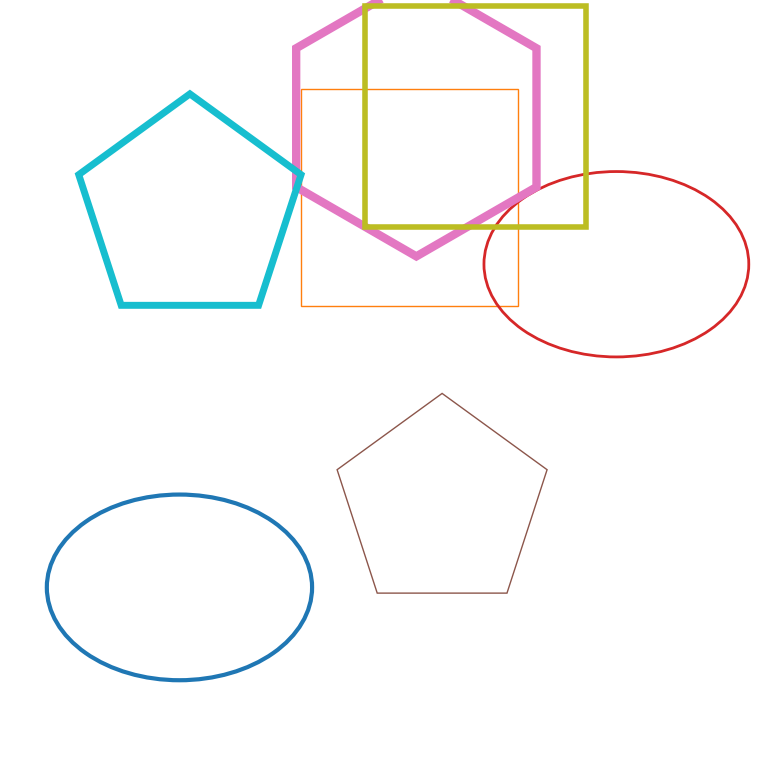[{"shape": "oval", "thickness": 1.5, "radius": 0.86, "center": [0.233, 0.237]}, {"shape": "square", "thickness": 0.5, "radius": 0.7, "center": [0.531, 0.744]}, {"shape": "oval", "thickness": 1, "radius": 0.86, "center": [0.8, 0.657]}, {"shape": "pentagon", "thickness": 0.5, "radius": 0.72, "center": [0.574, 0.346]}, {"shape": "hexagon", "thickness": 3, "radius": 0.9, "center": [0.541, 0.847]}, {"shape": "square", "thickness": 2, "radius": 0.72, "center": [0.618, 0.849]}, {"shape": "pentagon", "thickness": 2.5, "radius": 0.76, "center": [0.247, 0.726]}]